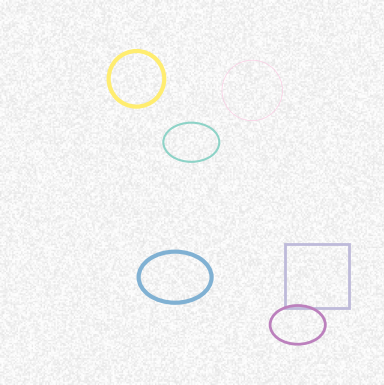[{"shape": "oval", "thickness": 1.5, "radius": 0.36, "center": [0.497, 0.631]}, {"shape": "square", "thickness": 2, "radius": 0.42, "center": [0.823, 0.283]}, {"shape": "oval", "thickness": 3, "radius": 0.47, "center": [0.455, 0.28]}, {"shape": "circle", "thickness": 0.5, "radius": 0.39, "center": [0.655, 0.765]}, {"shape": "oval", "thickness": 2, "radius": 0.36, "center": [0.773, 0.156]}, {"shape": "circle", "thickness": 3, "radius": 0.36, "center": [0.354, 0.795]}]